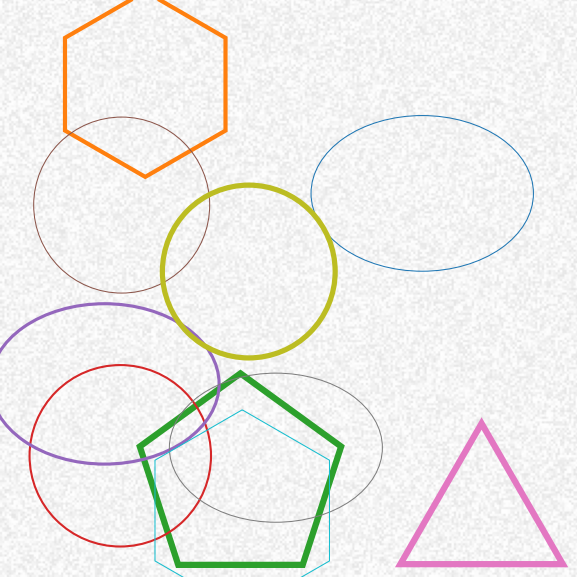[{"shape": "oval", "thickness": 0.5, "radius": 0.96, "center": [0.731, 0.664]}, {"shape": "hexagon", "thickness": 2, "radius": 0.8, "center": [0.252, 0.853]}, {"shape": "pentagon", "thickness": 3, "radius": 0.92, "center": [0.416, 0.169]}, {"shape": "circle", "thickness": 1, "radius": 0.79, "center": [0.208, 0.21]}, {"shape": "oval", "thickness": 1.5, "radius": 0.99, "center": [0.181, 0.334]}, {"shape": "circle", "thickness": 0.5, "radius": 0.76, "center": [0.211, 0.644]}, {"shape": "triangle", "thickness": 3, "radius": 0.81, "center": [0.834, 0.103]}, {"shape": "oval", "thickness": 0.5, "radius": 0.92, "center": [0.478, 0.224]}, {"shape": "circle", "thickness": 2.5, "radius": 0.75, "center": [0.431, 0.529]}, {"shape": "hexagon", "thickness": 0.5, "radius": 0.87, "center": [0.419, 0.115]}]